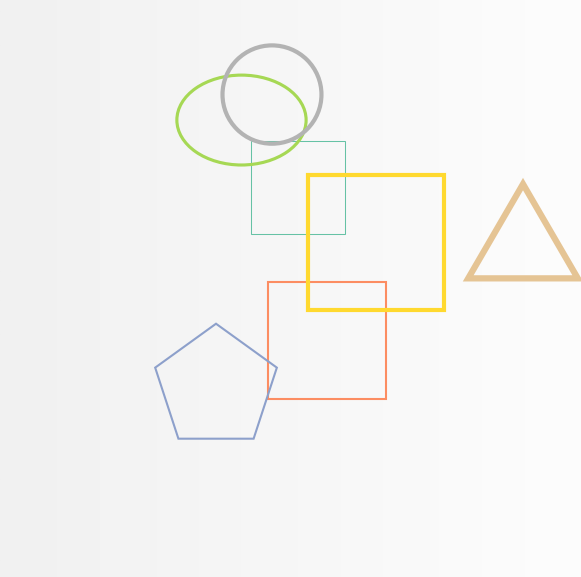[{"shape": "square", "thickness": 0.5, "radius": 0.4, "center": [0.512, 0.674]}, {"shape": "square", "thickness": 1, "radius": 0.51, "center": [0.563, 0.409]}, {"shape": "pentagon", "thickness": 1, "radius": 0.55, "center": [0.372, 0.329]}, {"shape": "oval", "thickness": 1.5, "radius": 0.56, "center": [0.415, 0.791]}, {"shape": "square", "thickness": 2, "radius": 0.59, "center": [0.647, 0.579]}, {"shape": "triangle", "thickness": 3, "radius": 0.54, "center": [0.9, 0.572]}, {"shape": "circle", "thickness": 2, "radius": 0.43, "center": [0.468, 0.835]}]